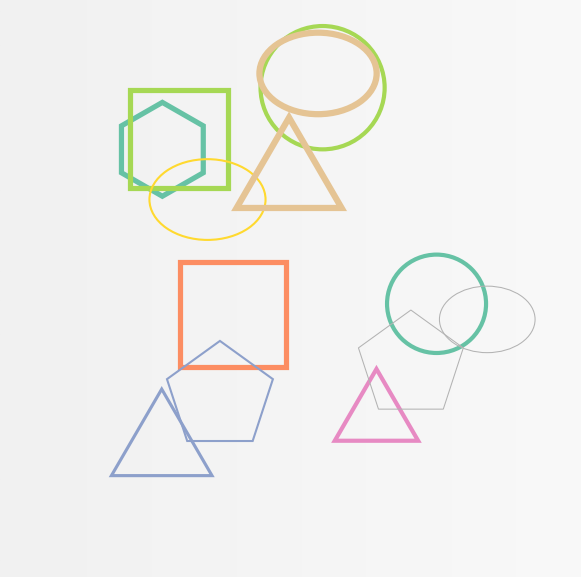[{"shape": "circle", "thickness": 2, "radius": 0.43, "center": [0.751, 0.473]}, {"shape": "hexagon", "thickness": 2.5, "radius": 0.41, "center": [0.279, 0.741]}, {"shape": "square", "thickness": 2.5, "radius": 0.46, "center": [0.401, 0.454]}, {"shape": "triangle", "thickness": 1.5, "radius": 0.5, "center": [0.278, 0.225]}, {"shape": "pentagon", "thickness": 1, "radius": 0.48, "center": [0.378, 0.313]}, {"shape": "triangle", "thickness": 2, "radius": 0.41, "center": [0.648, 0.277]}, {"shape": "circle", "thickness": 2, "radius": 0.53, "center": [0.555, 0.847]}, {"shape": "square", "thickness": 2.5, "radius": 0.42, "center": [0.308, 0.758]}, {"shape": "oval", "thickness": 1, "radius": 0.5, "center": [0.357, 0.654]}, {"shape": "triangle", "thickness": 3, "radius": 0.52, "center": [0.497, 0.691]}, {"shape": "oval", "thickness": 3, "radius": 0.5, "center": [0.547, 0.872]}, {"shape": "oval", "thickness": 0.5, "radius": 0.41, "center": [0.838, 0.446]}, {"shape": "pentagon", "thickness": 0.5, "radius": 0.47, "center": [0.707, 0.367]}]